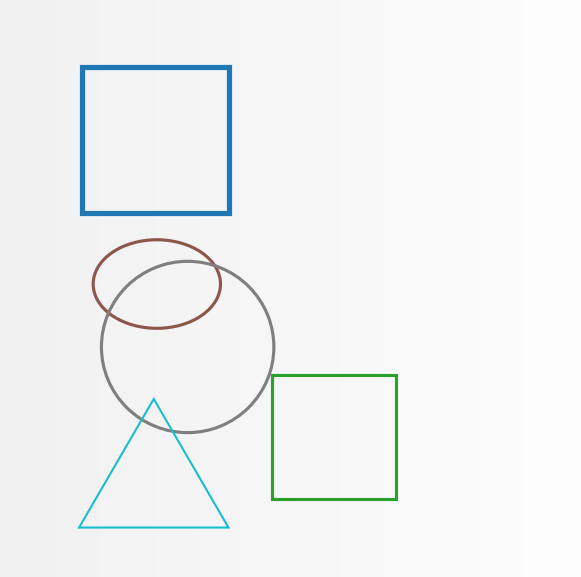[{"shape": "square", "thickness": 2.5, "radius": 0.63, "center": [0.268, 0.756]}, {"shape": "square", "thickness": 1.5, "radius": 0.53, "center": [0.574, 0.243]}, {"shape": "oval", "thickness": 1.5, "radius": 0.55, "center": [0.27, 0.507]}, {"shape": "circle", "thickness": 1.5, "radius": 0.74, "center": [0.323, 0.398]}, {"shape": "triangle", "thickness": 1, "radius": 0.74, "center": [0.265, 0.16]}]